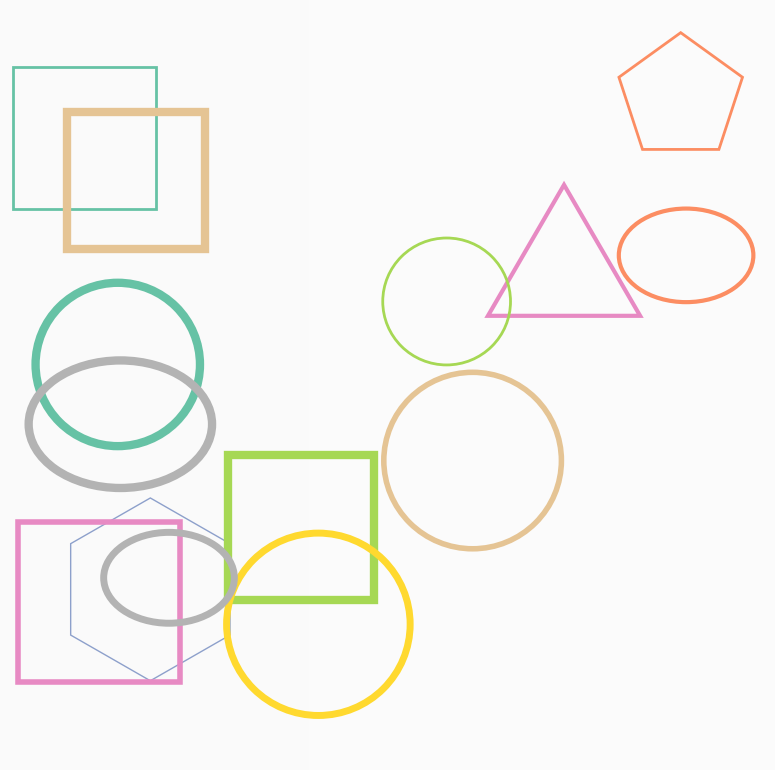[{"shape": "circle", "thickness": 3, "radius": 0.53, "center": [0.152, 0.527]}, {"shape": "square", "thickness": 1, "radius": 0.46, "center": [0.109, 0.821]}, {"shape": "oval", "thickness": 1.5, "radius": 0.43, "center": [0.885, 0.668]}, {"shape": "pentagon", "thickness": 1, "radius": 0.42, "center": [0.878, 0.874]}, {"shape": "hexagon", "thickness": 0.5, "radius": 0.59, "center": [0.194, 0.235]}, {"shape": "triangle", "thickness": 1.5, "radius": 0.57, "center": [0.728, 0.647]}, {"shape": "square", "thickness": 2, "radius": 0.52, "center": [0.128, 0.218]}, {"shape": "square", "thickness": 3, "radius": 0.47, "center": [0.388, 0.315]}, {"shape": "circle", "thickness": 1, "radius": 0.41, "center": [0.576, 0.608]}, {"shape": "circle", "thickness": 2.5, "radius": 0.59, "center": [0.411, 0.189]}, {"shape": "square", "thickness": 3, "radius": 0.44, "center": [0.176, 0.766]}, {"shape": "circle", "thickness": 2, "radius": 0.57, "center": [0.61, 0.402]}, {"shape": "oval", "thickness": 3, "radius": 0.59, "center": [0.155, 0.449]}, {"shape": "oval", "thickness": 2.5, "radius": 0.42, "center": [0.218, 0.25]}]